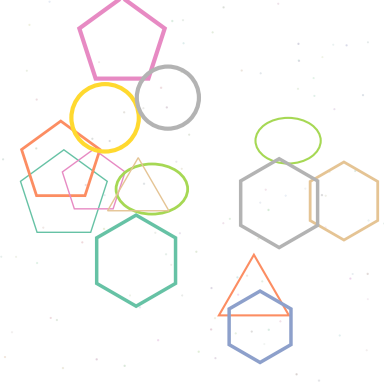[{"shape": "hexagon", "thickness": 2.5, "radius": 0.59, "center": [0.354, 0.323]}, {"shape": "pentagon", "thickness": 1, "radius": 0.59, "center": [0.166, 0.492]}, {"shape": "triangle", "thickness": 1.5, "radius": 0.52, "center": [0.659, 0.233]}, {"shape": "pentagon", "thickness": 2, "radius": 0.54, "center": [0.158, 0.578]}, {"shape": "hexagon", "thickness": 2.5, "radius": 0.46, "center": [0.675, 0.151]}, {"shape": "pentagon", "thickness": 3, "radius": 0.58, "center": [0.317, 0.89]}, {"shape": "pentagon", "thickness": 1, "radius": 0.43, "center": [0.243, 0.527]}, {"shape": "oval", "thickness": 1.5, "radius": 0.42, "center": [0.748, 0.635]}, {"shape": "oval", "thickness": 2, "radius": 0.46, "center": [0.394, 0.509]}, {"shape": "circle", "thickness": 3, "radius": 0.44, "center": [0.273, 0.694]}, {"shape": "hexagon", "thickness": 2, "radius": 0.51, "center": [0.893, 0.478]}, {"shape": "triangle", "thickness": 1, "radius": 0.46, "center": [0.359, 0.499]}, {"shape": "circle", "thickness": 3, "radius": 0.4, "center": [0.436, 0.746]}, {"shape": "hexagon", "thickness": 2.5, "radius": 0.58, "center": [0.725, 0.472]}]